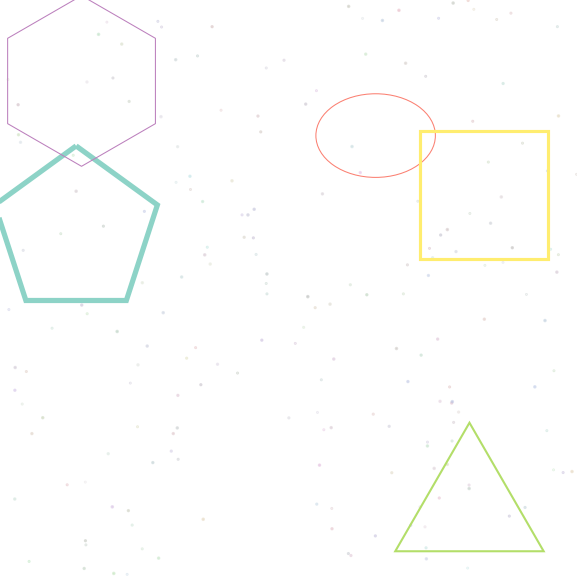[{"shape": "pentagon", "thickness": 2.5, "radius": 0.74, "center": [0.132, 0.599]}, {"shape": "oval", "thickness": 0.5, "radius": 0.52, "center": [0.65, 0.764]}, {"shape": "triangle", "thickness": 1, "radius": 0.74, "center": [0.813, 0.119]}, {"shape": "hexagon", "thickness": 0.5, "radius": 0.74, "center": [0.141, 0.859]}, {"shape": "square", "thickness": 1.5, "radius": 0.56, "center": [0.838, 0.662]}]